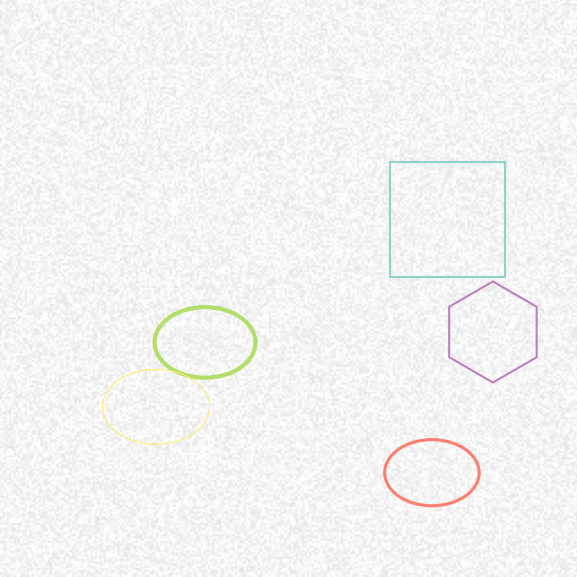[{"shape": "square", "thickness": 1, "radius": 0.5, "center": [0.775, 0.619]}, {"shape": "oval", "thickness": 1.5, "radius": 0.41, "center": [0.748, 0.181]}, {"shape": "oval", "thickness": 2, "radius": 0.44, "center": [0.355, 0.406]}, {"shape": "hexagon", "thickness": 1, "radius": 0.44, "center": [0.854, 0.424]}, {"shape": "oval", "thickness": 0.5, "radius": 0.46, "center": [0.27, 0.295]}]